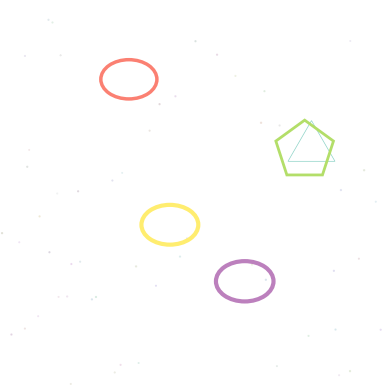[{"shape": "triangle", "thickness": 0.5, "radius": 0.35, "center": [0.809, 0.616]}, {"shape": "oval", "thickness": 2.5, "radius": 0.36, "center": [0.335, 0.794]}, {"shape": "pentagon", "thickness": 2, "radius": 0.39, "center": [0.791, 0.609]}, {"shape": "oval", "thickness": 3, "radius": 0.37, "center": [0.636, 0.269]}, {"shape": "oval", "thickness": 3, "radius": 0.37, "center": [0.441, 0.416]}]